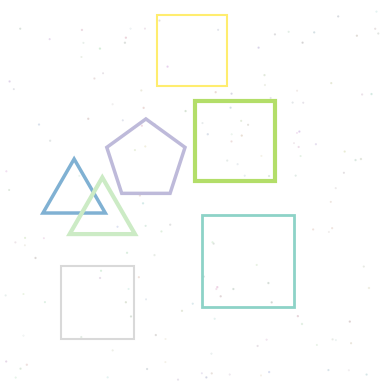[{"shape": "square", "thickness": 2, "radius": 0.6, "center": [0.645, 0.322]}, {"shape": "pentagon", "thickness": 2.5, "radius": 0.53, "center": [0.379, 0.584]}, {"shape": "triangle", "thickness": 2.5, "radius": 0.47, "center": [0.193, 0.493]}, {"shape": "square", "thickness": 3, "radius": 0.52, "center": [0.61, 0.634]}, {"shape": "square", "thickness": 1.5, "radius": 0.47, "center": [0.253, 0.214]}, {"shape": "triangle", "thickness": 3, "radius": 0.49, "center": [0.266, 0.441]}, {"shape": "square", "thickness": 1.5, "radius": 0.46, "center": [0.499, 0.869]}]